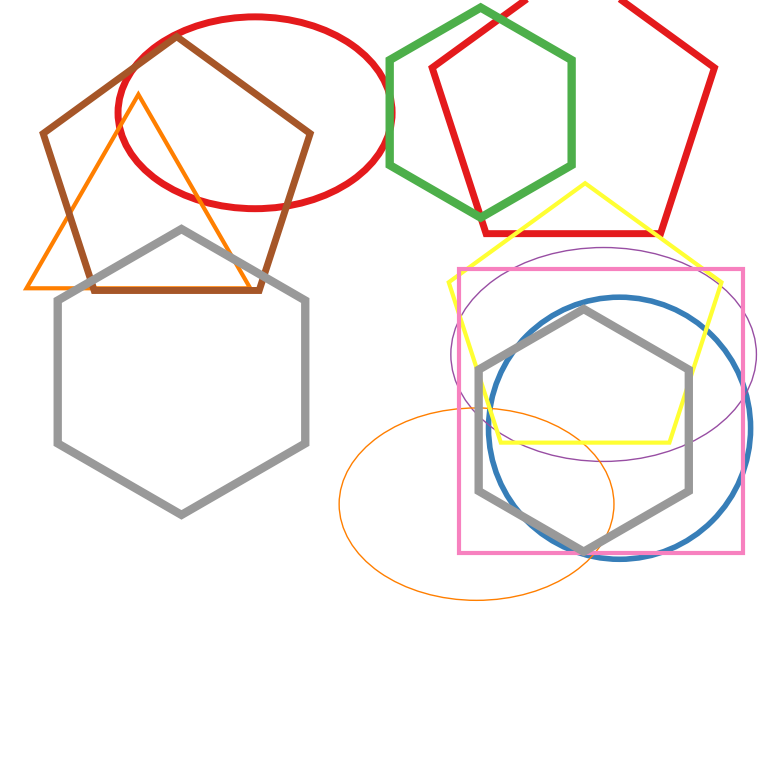[{"shape": "pentagon", "thickness": 2.5, "radius": 0.96, "center": [0.745, 0.852]}, {"shape": "oval", "thickness": 2.5, "radius": 0.89, "center": [0.331, 0.854]}, {"shape": "circle", "thickness": 2, "radius": 0.85, "center": [0.805, 0.444]}, {"shape": "hexagon", "thickness": 3, "radius": 0.68, "center": [0.624, 0.854]}, {"shape": "oval", "thickness": 0.5, "radius": 0.99, "center": [0.784, 0.54]}, {"shape": "oval", "thickness": 0.5, "radius": 0.89, "center": [0.619, 0.345]}, {"shape": "triangle", "thickness": 1.5, "radius": 0.84, "center": [0.18, 0.71]}, {"shape": "pentagon", "thickness": 1.5, "radius": 0.93, "center": [0.76, 0.576]}, {"shape": "pentagon", "thickness": 2.5, "radius": 0.91, "center": [0.229, 0.77]}, {"shape": "square", "thickness": 1.5, "radius": 0.92, "center": [0.78, 0.466]}, {"shape": "hexagon", "thickness": 3, "radius": 0.79, "center": [0.758, 0.441]}, {"shape": "hexagon", "thickness": 3, "radius": 0.93, "center": [0.236, 0.517]}]